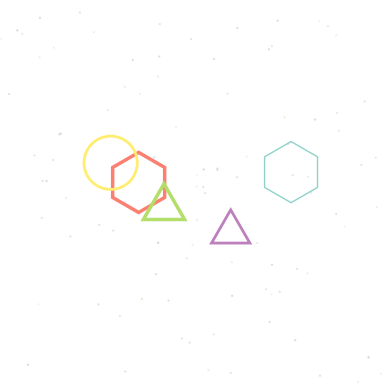[{"shape": "hexagon", "thickness": 1, "radius": 0.4, "center": [0.756, 0.553]}, {"shape": "hexagon", "thickness": 2.5, "radius": 0.39, "center": [0.36, 0.526]}, {"shape": "triangle", "thickness": 2.5, "radius": 0.31, "center": [0.426, 0.461]}, {"shape": "triangle", "thickness": 2, "radius": 0.29, "center": [0.599, 0.397]}, {"shape": "circle", "thickness": 2, "radius": 0.35, "center": [0.287, 0.577]}]